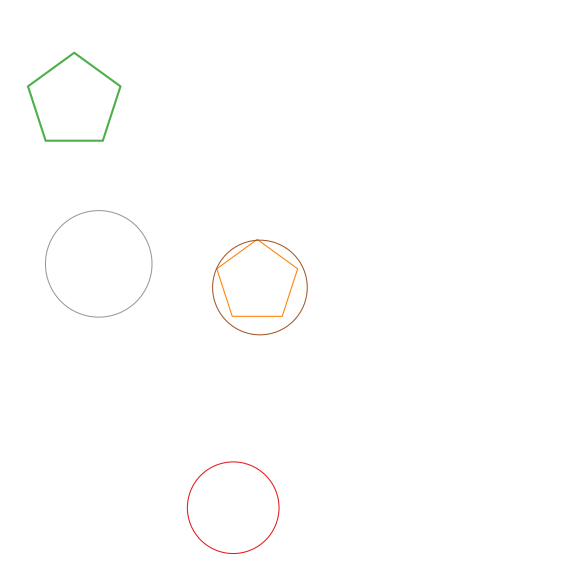[{"shape": "circle", "thickness": 0.5, "radius": 0.4, "center": [0.404, 0.12]}, {"shape": "pentagon", "thickness": 1, "radius": 0.42, "center": [0.129, 0.824]}, {"shape": "pentagon", "thickness": 0.5, "radius": 0.37, "center": [0.445, 0.511]}, {"shape": "circle", "thickness": 0.5, "radius": 0.41, "center": [0.45, 0.501]}, {"shape": "circle", "thickness": 0.5, "radius": 0.46, "center": [0.171, 0.542]}]